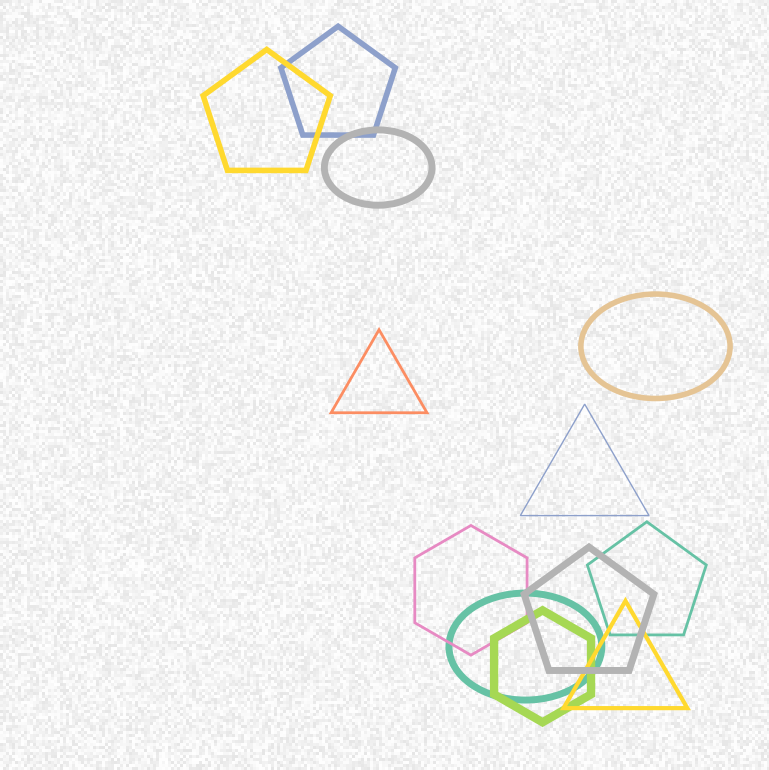[{"shape": "pentagon", "thickness": 1, "radius": 0.41, "center": [0.84, 0.241]}, {"shape": "oval", "thickness": 2.5, "radius": 0.5, "center": [0.682, 0.16]}, {"shape": "triangle", "thickness": 1, "radius": 0.36, "center": [0.492, 0.5]}, {"shape": "pentagon", "thickness": 2, "radius": 0.39, "center": [0.439, 0.888]}, {"shape": "triangle", "thickness": 0.5, "radius": 0.48, "center": [0.759, 0.379]}, {"shape": "hexagon", "thickness": 1, "radius": 0.42, "center": [0.612, 0.233]}, {"shape": "hexagon", "thickness": 3, "radius": 0.36, "center": [0.705, 0.135]}, {"shape": "pentagon", "thickness": 2, "radius": 0.43, "center": [0.346, 0.849]}, {"shape": "triangle", "thickness": 1.5, "radius": 0.46, "center": [0.812, 0.127]}, {"shape": "oval", "thickness": 2, "radius": 0.48, "center": [0.851, 0.55]}, {"shape": "oval", "thickness": 2.5, "radius": 0.35, "center": [0.491, 0.782]}, {"shape": "pentagon", "thickness": 2.5, "radius": 0.44, "center": [0.765, 0.201]}]